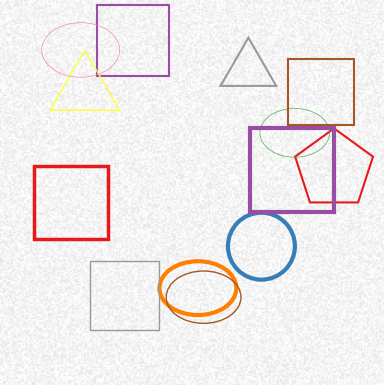[{"shape": "pentagon", "thickness": 1.5, "radius": 0.53, "center": [0.868, 0.56]}, {"shape": "square", "thickness": 2.5, "radius": 0.48, "center": [0.184, 0.474]}, {"shape": "circle", "thickness": 3, "radius": 0.43, "center": [0.679, 0.361]}, {"shape": "oval", "thickness": 0.5, "radius": 0.45, "center": [0.766, 0.655]}, {"shape": "square", "thickness": 1.5, "radius": 0.47, "center": [0.345, 0.895]}, {"shape": "square", "thickness": 3, "radius": 0.54, "center": [0.758, 0.558]}, {"shape": "oval", "thickness": 3, "radius": 0.5, "center": [0.514, 0.252]}, {"shape": "triangle", "thickness": 1, "radius": 0.52, "center": [0.22, 0.766]}, {"shape": "square", "thickness": 1.5, "radius": 0.43, "center": [0.833, 0.76]}, {"shape": "oval", "thickness": 1, "radius": 0.49, "center": [0.529, 0.228]}, {"shape": "oval", "thickness": 0.5, "radius": 0.51, "center": [0.21, 0.87]}, {"shape": "triangle", "thickness": 1.5, "radius": 0.42, "center": [0.645, 0.819]}, {"shape": "square", "thickness": 1, "radius": 0.45, "center": [0.323, 0.233]}]